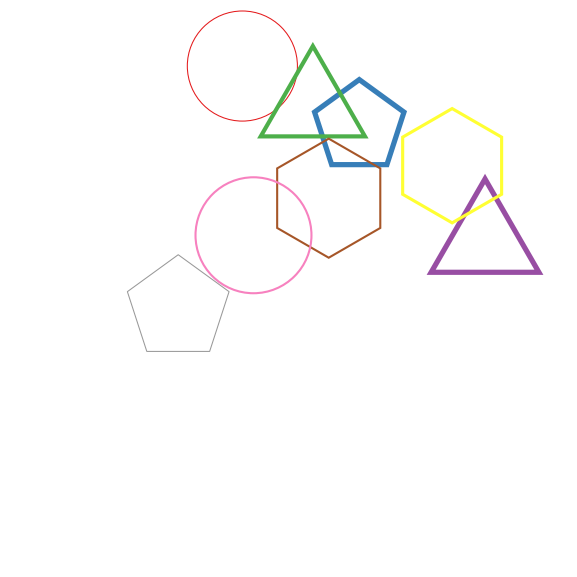[{"shape": "circle", "thickness": 0.5, "radius": 0.48, "center": [0.42, 0.885]}, {"shape": "pentagon", "thickness": 2.5, "radius": 0.41, "center": [0.622, 0.78]}, {"shape": "triangle", "thickness": 2, "radius": 0.52, "center": [0.542, 0.815]}, {"shape": "triangle", "thickness": 2.5, "radius": 0.54, "center": [0.84, 0.582]}, {"shape": "hexagon", "thickness": 1.5, "radius": 0.49, "center": [0.783, 0.712]}, {"shape": "hexagon", "thickness": 1, "radius": 0.52, "center": [0.569, 0.656]}, {"shape": "circle", "thickness": 1, "radius": 0.5, "center": [0.439, 0.592]}, {"shape": "pentagon", "thickness": 0.5, "radius": 0.46, "center": [0.309, 0.465]}]